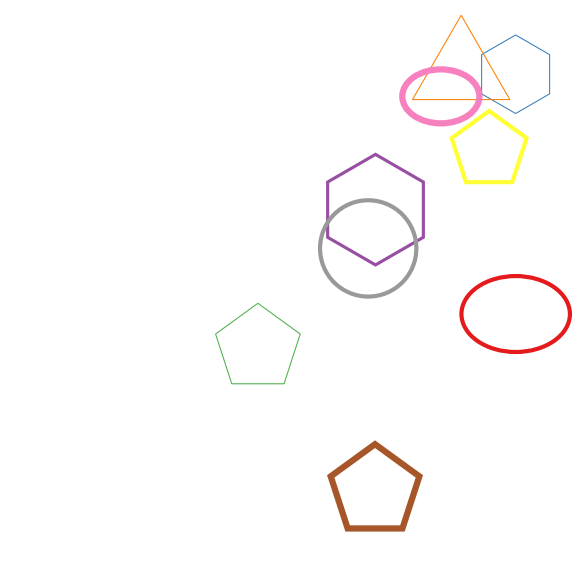[{"shape": "oval", "thickness": 2, "radius": 0.47, "center": [0.893, 0.455]}, {"shape": "hexagon", "thickness": 0.5, "radius": 0.34, "center": [0.893, 0.871]}, {"shape": "pentagon", "thickness": 0.5, "radius": 0.39, "center": [0.447, 0.397]}, {"shape": "hexagon", "thickness": 1.5, "radius": 0.48, "center": [0.65, 0.636]}, {"shape": "triangle", "thickness": 0.5, "radius": 0.49, "center": [0.799, 0.875]}, {"shape": "pentagon", "thickness": 2, "radius": 0.34, "center": [0.847, 0.739]}, {"shape": "pentagon", "thickness": 3, "radius": 0.4, "center": [0.649, 0.149]}, {"shape": "oval", "thickness": 3, "radius": 0.33, "center": [0.763, 0.832]}, {"shape": "circle", "thickness": 2, "radius": 0.42, "center": [0.638, 0.569]}]